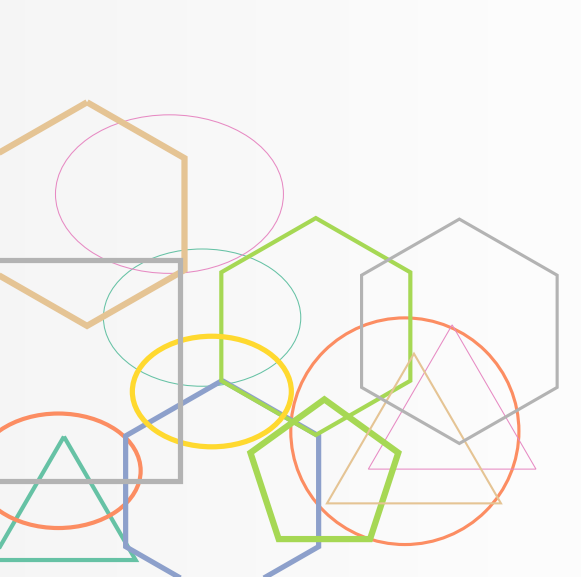[{"shape": "oval", "thickness": 0.5, "radius": 0.85, "center": [0.348, 0.449]}, {"shape": "triangle", "thickness": 2, "radius": 0.71, "center": [0.11, 0.101]}, {"shape": "circle", "thickness": 1.5, "radius": 0.98, "center": [0.697, 0.252]}, {"shape": "oval", "thickness": 2, "radius": 0.71, "center": [0.1, 0.184]}, {"shape": "hexagon", "thickness": 2.5, "radius": 0.96, "center": [0.382, 0.148]}, {"shape": "oval", "thickness": 0.5, "radius": 0.98, "center": [0.292, 0.663]}, {"shape": "triangle", "thickness": 0.5, "radius": 0.83, "center": [0.778, 0.27]}, {"shape": "pentagon", "thickness": 3, "radius": 0.67, "center": [0.558, 0.174]}, {"shape": "hexagon", "thickness": 2, "radius": 0.94, "center": [0.543, 0.434]}, {"shape": "oval", "thickness": 2.5, "radius": 0.68, "center": [0.364, 0.321]}, {"shape": "triangle", "thickness": 1, "radius": 0.86, "center": [0.712, 0.214]}, {"shape": "hexagon", "thickness": 3, "radius": 0.97, "center": [0.15, 0.628]}, {"shape": "hexagon", "thickness": 1.5, "radius": 0.97, "center": [0.79, 0.425]}, {"shape": "square", "thickness": 2.5, "radius": 0.95, "center": [0.119, 0.358]}]